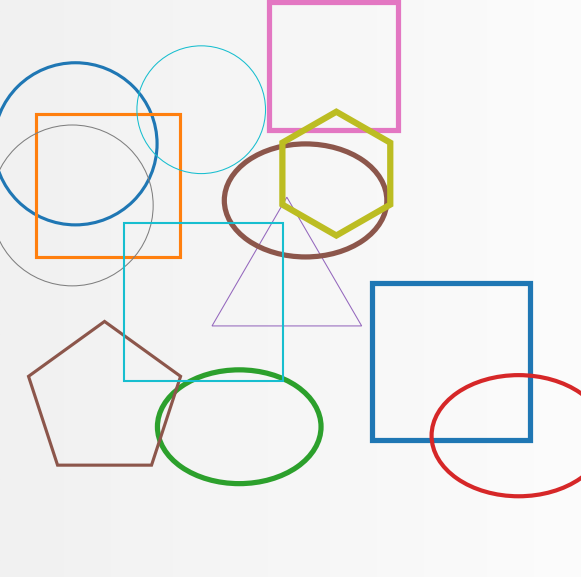[{"shape": "square", "thickness": 2.5, "radius": 0.68, "center": [0.775, 0.373]}, {"shape": "circle", "thickness": 1.5, "radius": 0.7, "center": [0.13, 0.75]}, {"shape": "square", "thickness": 1.5, "radius": 0.62, "center": [0.186, 0.678]}, {"shape": "oval", "thickness": 2.5, "radius": 0.7, "center": [0.412, 0.26]}, {"shape": "oval", "thickness": 2, "radius": 0.75, "center": [0.892, 0.245]}, {"shape": "triangle", "thickness": 0.5, "radius": 0.74, "center": [0.493, 0.509]}, {"shape": "pentagon", "thickness": 1.5, "radius": 0.69, "center": [0.18, 0.305]}, {"shape": "oval", "thickness": 2.5, "radius": 0.7, "center": [0.526, 0.652]}, {"shape": "square", "thickness": 2.5, "radius": 0.55, "center": [0.574, 0.885]}, {"shape": "circle", "thickness": 0.5, "radius": 0.7, "center": [0.124, 0.643]}, {"shape": "hexagon", "thickness": 3, "radius": 0.54, "center": [0.579, 0.698]}, {"shape": "circle", "thickness": 0.5, "radius": 0.55, "center": [0.346, 0.809]}, {"shape": "square", "thickness": 1, "radius": 0.68, "center": [0.35, 0.476]}]